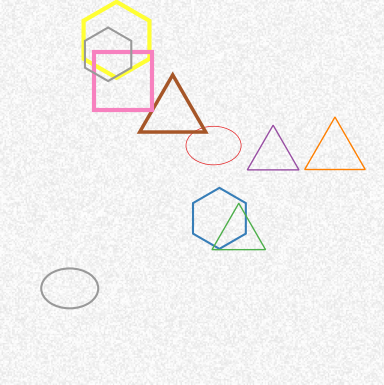[{"shape": "oval", "thickness": 0.5, "radius": 0.36, "center": [0.555, 0.622]}, {"shape": "hexagon", "thickness": 1.5, "radius": 0.4, "center": [0.57, 0.433]}, {"shape": "triangle", "thickness": 1, "radius": 0.4, "center": [0.62, 0.392]}, {"shape": "triangle", "thickness": 1, "radius": 0.39, "center": [0.709, 0.597]}, {"shape": "triangle", "thickness": 1, "radius": 0.45, "center": [0.87, 0.605]}, {"shape": "hexagon", "thickness": 3, "radius": 0.49, "center": [0.303, 0.897]}, {"shape": "triangle", "thickness": 2.5, "radius": 0.49, "center": [0.449, 0.707]}, {"shape": "square", "thickness": 3, "radius": 0.37, "center": [0.319, 0.79]}, {"shape": "oval", "thickness": 1.5, "radius": 0.37, "center": [0.181, 0.251]}, {"shape": "hexagon", "thickness": 1.5, "radius": 0.35, "center": [0.281, 0.859]}]